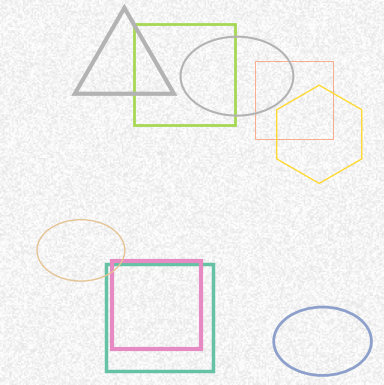[{"shape": "square", "thickness": 2.5, "radius": 0.7, "center": [0.413, 0.176]}, {"shape": "square", "thickness": 0.5, "radius": 0.51, "center": [0.764, 0.741]}, {"shape": "oval", "thickness": 2, "radius": 0.63, "center": [0.838, 0.114]}, {"shape": "square", "thickness": 3, "radius": 0.57, "center": [0.407, 0.208]}, {"shape": "square", "thickness": 2, "radius": 0.65, "center": [0.479, 0.806]}, {"shape": "hexagon", "thickness": 1, "radius": 0.64, "center": [0.829, 0.651]}, {"shape": "oval", "thickness": 1, "radius": 0.57, "center": [0.21, 0.35]}, {"shape": "triangle", "thickness": 3, "radius": 0.74, "center": [0.323, 0.831]}, {"shape": "oval", "thickness": 1.5, "radius": 0.73, "center": [0.615, 0.802]}]